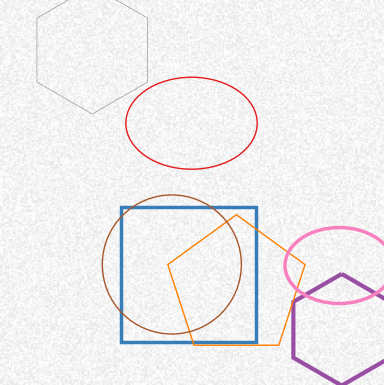[{"shape": "oval", "thickness": 1, "radius": 0.85, "center": [0.498, 0.68]}, {"shape": "square", "thickness": 2.5, "radius": 0.88, "center": [0.489, 0.286]}, {"shape": "hexagon", "thickness": 3, "radius": 0.72, "center": [0.888, 0.143]}, {"shape": "pentagon", "thickness": 1, "radius": 0.94, "center": [0.614, 0.255]}, {"shape": "circle", "thickness": 1, "radius": 0.9, "center": [0.446, 0.313]}, {"shape": "oval", "thickness": 2.5, "radius": 0.7, "center": [0.881, 0.31]}, {"shape": "hexagon", "thickness": 0.5, "radius": 0.83, "center": [0.24, 0.87]}]